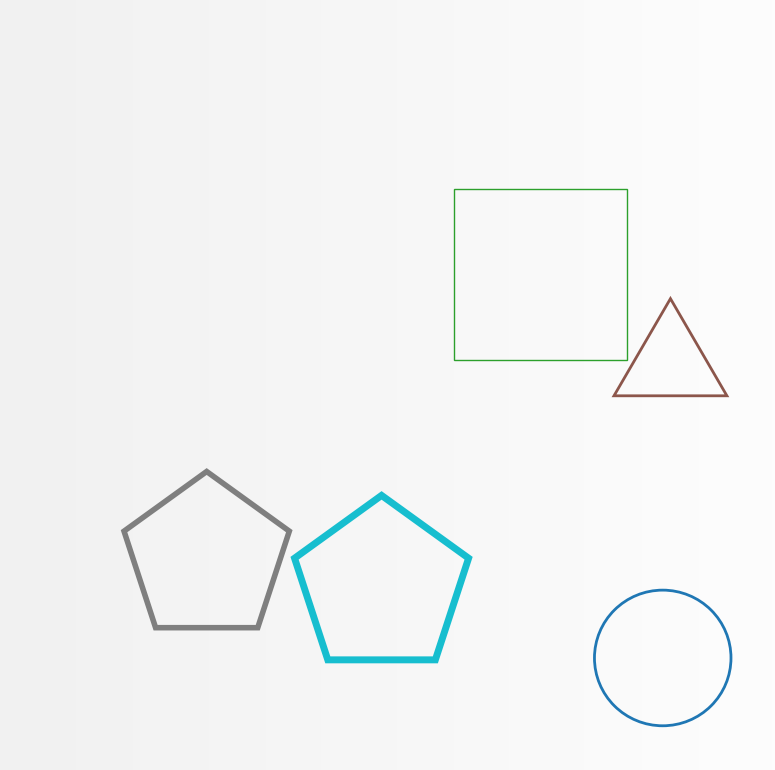[{"shape": "circle", "thickness": 1, "radius": 0.44, "center": [0.855, 0.146]}, {"shape": "square", "thickness": 0.5, "radius": 0.56, "center": [0.697, 0.644]}, {"shape": "triangle", "thickness": 1, "radius": 0.42, "center": [0.865, 0.528]}, {"shape": "pentagon", "thickness": 2, "radius": 0.56, "center": [0.267, 0.276]}, {"shape": "pentagon", "thickness": 2.5, "radius": 0.59, "center": [0.492, 0.239]}]